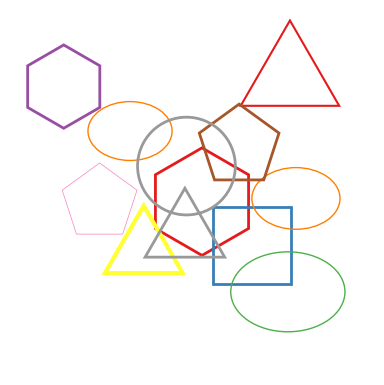[{"shape": "hexagon", "thickness": 2, "radius": 0.7, "center": [0.525, 0.476]}, {"shape": "triangle", "thickness": 1.5, "radius": 0.74, "center": [0.753, 0.799]}, {"shape": "square", "thickness": 2, "radius": 0.5, "center": [0.654, 0.363]}, {"shape": "oval", "thickness": 1, "radius": 0.74, "center": [0.748, 0.242]}, {"shape": "hexagon", "thickness": 2, "radius": 0.54, "center": [0.166, 0.775]}, {"shape": "oval", "thickness": 1, "radius": 0.55, "center": [0.338, 0.66]}, {"shape": "oval", "thickness": 1, "radius": 0.57, "center": [0.769, 0.485]}, {"shape": "triangle", "thickness": 3, "radius": 0.58, "center": [0.373, 0.349]}, {"shape": "pentagon", "thickness": 2, "radius": 0.54, "center": [0.621, 0.621]}, {"shape": "pentagon", "thickness": 0.5, "radius": 0.51, "center": [0.259, 0.474]}, {"shape": "triangle", "thickness": 2, "radius": 0.6, "center": [0.48, 0.392]}, {"shape": "circle", "thickness": 2, "radius": 0.63, "center": [0.484, 0.569]}]